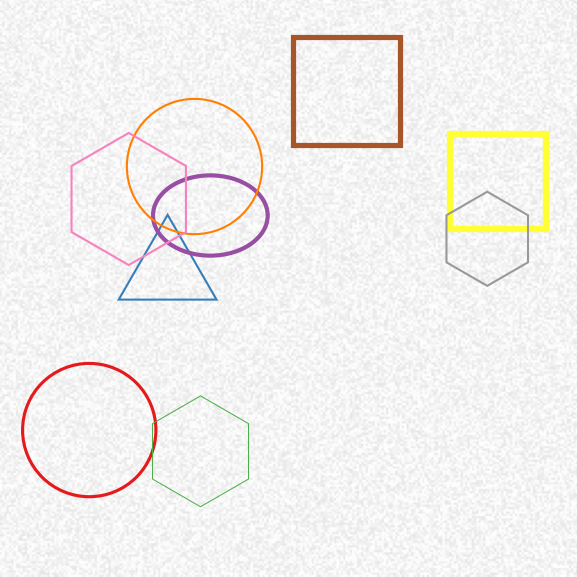[{"shape": "circle", "thickness": 1.5, "radius": 0.58, "center": [0.155, 0.254]}, {"shape": "triangle", "thickness": 1, "radius": 0.49, "center": [0.29, 0.529]}, {"shape": "hexagon", "thickness": 0.5, "radius": 0.48, "center": [0.347, 0.218]}, {"shape": "oval", "thickness": 2, "radius": 0.5, "center": [0.364, 0.626]}, {"shape": "circle", "thickness": 1, "radius": 0.59, "center": [0.337, 0.711]}, {"shape": "square", "thickness": 3, "radius": 0.41, "center": [0.862, 0.685]}, {"shape": "square", "thickness": 2.5, "radius": 0.46, "center": [0.6, 0.842]}, {"shape": "hexagon", "thickness": 1, "radius": 0.57, "center": [0.223, 0.655]}, {"shape": "hexagon", "thickness": 1, "radius": 0.41, "center": [0.844, 0.586]}]